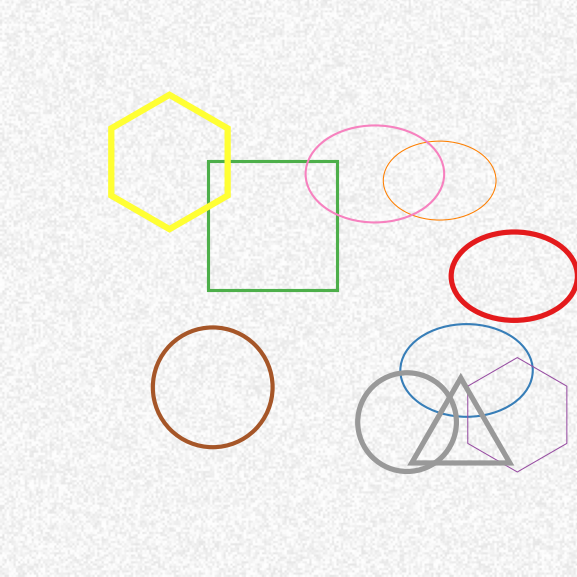[{"shape": "oval", "thickness": 2.5, "radius": 0.55, "center": [0.891, 0.521]}, {"shape": "oval", "thickness": 1, "radius": 0.57, "center": [0.808, 0.358]}, {"shape": "square", "thickness": 1.5, "radius": 0.56, "center": [0.471, 0.609]}, {"shape": "hexagon", "thickness": 0.5, "radius": 0.5, "center": [0.896, 0.281]}, {"shape": "oval", "thickness": 0.5, "radius": 0.49, "center": [0.761, 0.686]}, {"shape": "hexagon", "thickness": 3, "radius": 0.58, "center": [0.293, 0.719]}, {"shape": "circle", "thickness": 2, "radius": 0.52, "center": [0.368, 0.328]}, {"shape": "oval", "thickness": 1, "radius": 0.6, "center": [0.649, 0.698]}, {"shape": "circle", "thickness": 2.5, "radius": 0.43, "center": [0.705, 0.268]}, {"shape": "triangle", "thickness": 2.5, "radius": 0.49, "center": [0.798, 0.247]}]